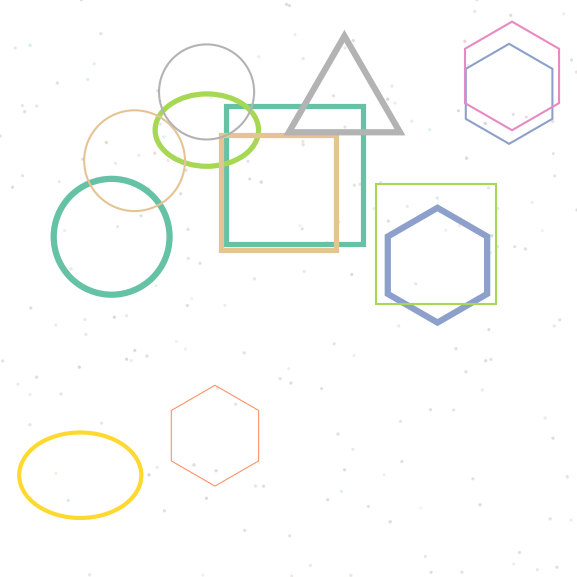[{"shape": "circle", "thickness": 3, "radius": 0.5, "center": [0.193, 0.589]}, {"shape": "square", "thickness": 2.5, "radius": 0.6, "center": [0.51, 0.696]}, {"shape": "hexagon", "thickness": 0.5, "radius": 0.44, "center": [0.372, 0.245]}, {"shape": "hexagon", "thickness": 1, "radius": 0.43, "center": [0.882, 0.837]}, {"shape": "hexagon", "thickness": 3, "radius": 0.5, "center": [0.758, 0.54]}, {"shape": "hexagon", "thickness": 1, "radius": 0.47, "center": [0.887, 0.868]}, {"shape": "oval", "thickness": 2.5, "radius": 0.45, "center": [0.358, 0.774]}, {"shape": "square", "thickness": 1, "radius": 0.52, "center": [0.755, 0.577]}, {"shape": "oval", "thickness": 2, "radius": 0.53, "center": [0.139, 0.176]}, {"shape": "square", "thickness": 2.5, "radius": 0.5, "center": [0.483, 0.666]}, {"shape": "circle", "thickness": 1, "radius": 0.44, "center": [0.233, 0.721]}, {"shape": "triangle", "thickness": 3, "radius": 0.56, "center": [0.596, 0.826]}, {"shape": "circle", "thickness": 1, "radius": 0.41, "center": [0.358, 0.84]}]